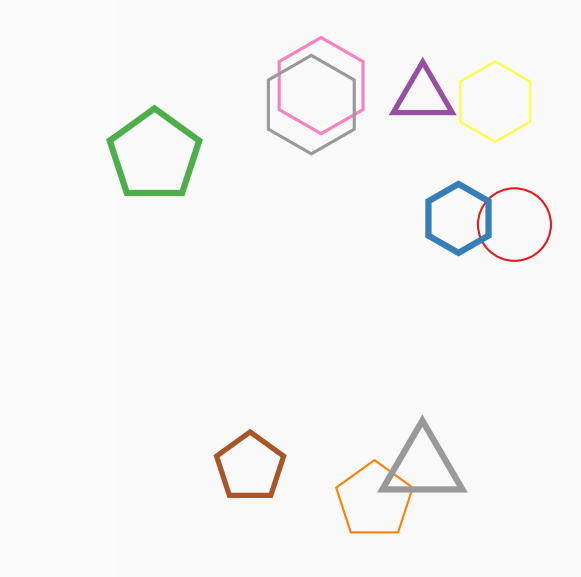[{"shape": "circle", "thickness": 1, "radius": 0.31, "center": [0.885, 0.61]}, {"shape": "hexagon", "thickness": 3, "radius": 0.3, "center": [0.789, 0.621]}, {"shape": "pentagon", "thickness": 3, "radius": 0.4, "center": [0.266, 0.73]}, {"shape": "triangle", "thickness": 2.5, "radius": 0.29, "center": [0.727, 0.833]}, {"shape": "pentagon", "thickness": 1, "radius": 0.35, "center": [0.644, 0.133]}, {"shape": "hexagon", "thickness": 1, "radius": 0.35, "center": [0.852, 0.823]}, {"shape": "pentagon", "thickness": 2.5, "radius": 0.3, "center": [0.43, 0.19]}, {"shape": "hexagon", "thickness": 1.5, "radius": 0.42, "center": [0.552, 0.851]}, {"shape": "hexagon", "thickness": 1.5, "radius": 0.43, "center": [0.536, 0.818]}, {"shape": "triangle", "thickness": 3, "radius": 0.4, "center": [0.727, 0.191]}]